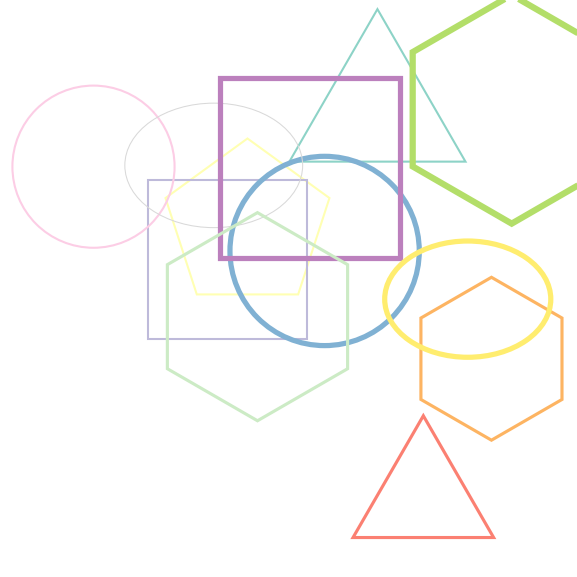[{"shape": "triangle", "thickness": 1, "radius": 0.88, "center": [0.654, 0.807]}, {"shape": "pentagon", "thickness": 1, "radius": 0.75, "center": [0.429, 0.61]}, {"shape": "square", "thickness": 1, "radius": 0.68, "center": [0.394, 0.55]}, {"shape": "triangle", "thickness": 1.5, "radius": 0.7, "center": [0.733, 0.139]}, {"shape": "circle", "thickness": 2.5, "radius": 0.82, "center": [0.562, 0.565]}, {"shape": "hexagon", "thickness": 1.5, "radius": 0.71, "center": [0.851, 0.378]}, {"shape": "hexagon", "thickness": 3, "radius": 0.99, "center": [0.886, 0.81]}, {"shape": "circle", "thickness": 1, "radius": 0.7, "center": [0.162, 0.711]}, {"shape": "oval", "thickness": 0.5, "radius": 0.77, "center": [0.37, 0.713]}, {"shape": "square", "thickness": 2.5, "radius": 0.78, "center": [0.537, 0.708]}, {"shape": "hexagon", "thickness": 1.5, "radius": 0.9, "center": [0.446, 0.451]}, {"shape": "oval", "thickness": 2.5, "radius": 0.72, "center": [0.81, 0.481]}]